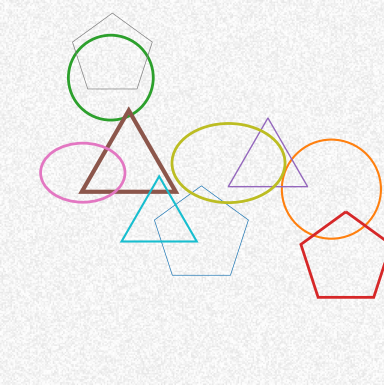[{"shape": "pentagon", "thickness": 0.5, "radius": 0.64, "center": [0.523, 0.389]}, {"shape": "circle", "thickness": 1.5, "radius": 0.64, "center": [0.861, 0.509]}, {"shape": "circle", "thickness": 2, "radius": 0.55, "center": [0.288, 0.798]}, {"shape": "pentagon", "thickness": 2, "radius": 0.61, "center": [0.899, 0.327]}, {"shape": "triangle", "thickness": 1, "radius": 0.59, "center": [0.696, 0.575]}, {"shape": "triangle", "thickness": 3, "radius": 0.7, "center": [0.334, 0.572]}, {"shape": "oval", "thickness": 2, "radius": 0.55, "center": [0.215, 0.551]}, {"shape": "pentagon", "thickness": 0.5, "radius": 0.54, "center": [0.292, 0.857]}, {"shape": "oval", "thickness": 2, "radius": 0.73, "center": [0.594, 0.576]}, {"shape": "triangle", "thickness": 1.5, "radius": 0.56, "center": [0.413, 0.429]}]